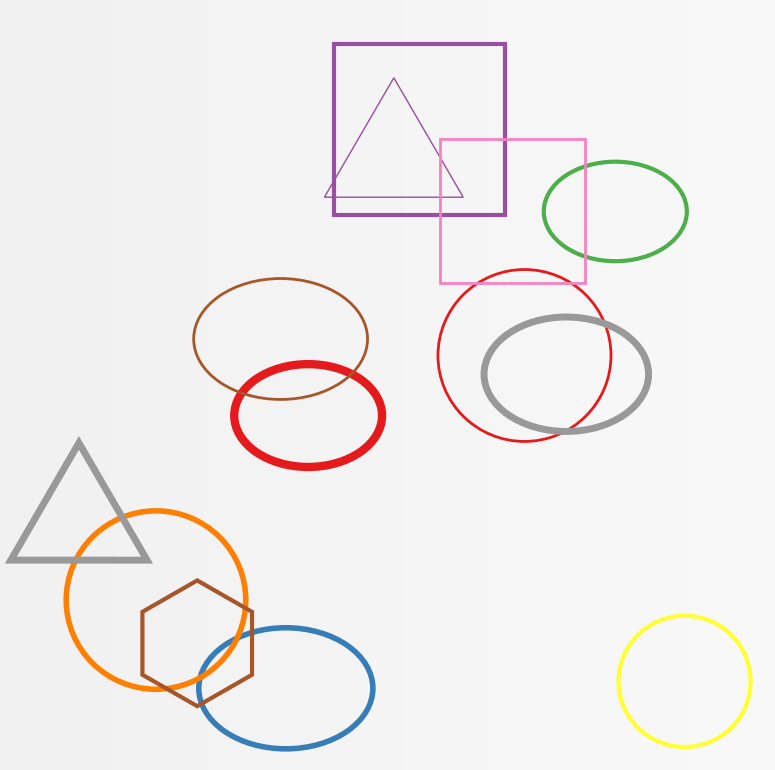[{"shape": "oval", "thickness": 3, "radius": 0.48, "center": [0.398, 0.46]}, {"shape": "circle", "thickness": 1, "radius": 0.56, "center": [0.677, 0.538]}, {"shape": "oval", "thickness": 2, "radius": 0.56, "center": [0.369, 0.106]}, {"shape": "oval", "thickness": 1.5, "radius": 0.46, "center": [0.794, 0.725]}, {"shape": "square", "thickness": 1.5, "radius": 0.55, "center": [0.541, 0.832]}, {"shape": "triangle", "thickness": 0.5, "radius": 0.52, "center": [0.508, 0.796]}, {"shape": "circle", "thickness": 2, "radius": 0.58, "center": [0.201, 0.221]}, {"shape": "circle", "thickness": 1.5, "radius": 0.43, "center": [0.883, 0.115]}, {"shape": "hexagon", "thickness": 1.5, "radius": 0.41, "center": [0.254, 0.165]}, {"shape": "oval", "thickness": 1, "radius": 0.56, "center": [0.362, 0.56]}, {"shape": "square", "thickness": 1, "radius": 0.47, "center": [0.661, 0.726]}, {"shape": "oval", "thickness": 2.5, "radius": 0.53, "center": [0.731, 0.514]}, {"shape": "triangle", "thickness": 2.5, "radius": 0.51, "center": [0.102, 0.323]}]